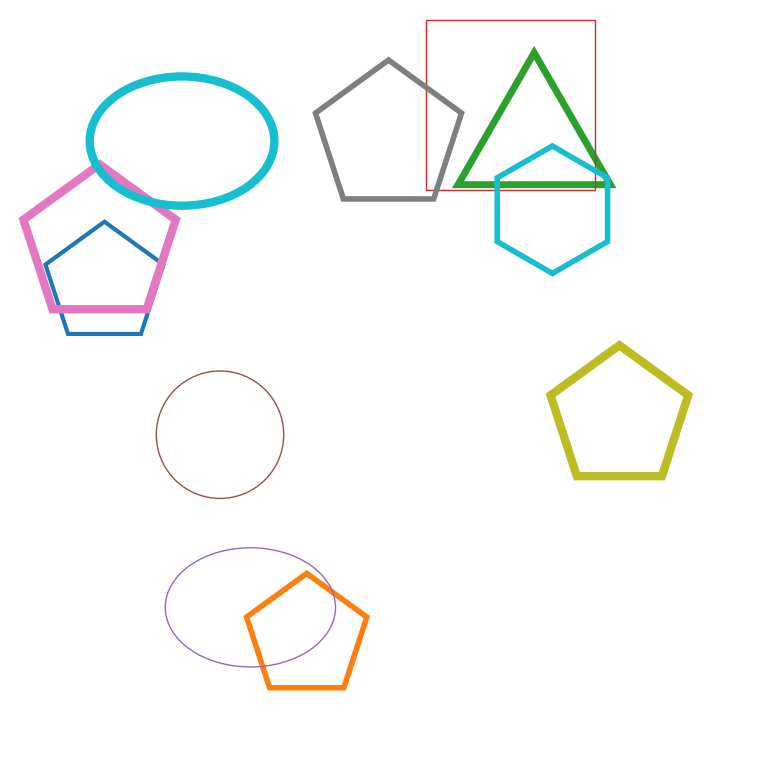[{"shape": "pentagon", "thickness": 1.5, "radius": 0.4, "center": [0.136, 0.631]}, {"shape": "pentagon", "thickness": 2, "radius": 0.41, "center": [0.398, 0.173]}, {"shape": "triangle", "thickness": 2.5, "radius": 0.57, "center": [0.694, 0.817]}, {"shape": "square", "thickness": 0.5, "radius": 0.55, "center": [0.663, 0.864]}, {"shape": "oval", "thickness": 0.5, "radius": 0.55, "center": [0.325, 0.211]}, {"shape": "circle", "thickness": 0.5, "radius": 0.41, "center": [0.286, 0.435]}, {"shape": "pentagon", "thickness": 3, "radius": 0.52, "center": [0.129, 0.683]}, {"shape": "pentagon", "thickness": 2, "radius": 0.5, "center": [0.505, 0.822]}, {"shape": "pentagon", "thickness": 3, "radius": 0.47, "center": [0.804, 0.458]}, {"shape": "oval", "thickness": 3, "radius": 0.6, "center": [0.236, 0.817]}, {"shape": "hexagon", "thickness": 2, "radius": 0.41, "center": [0.717, 0.728]}]